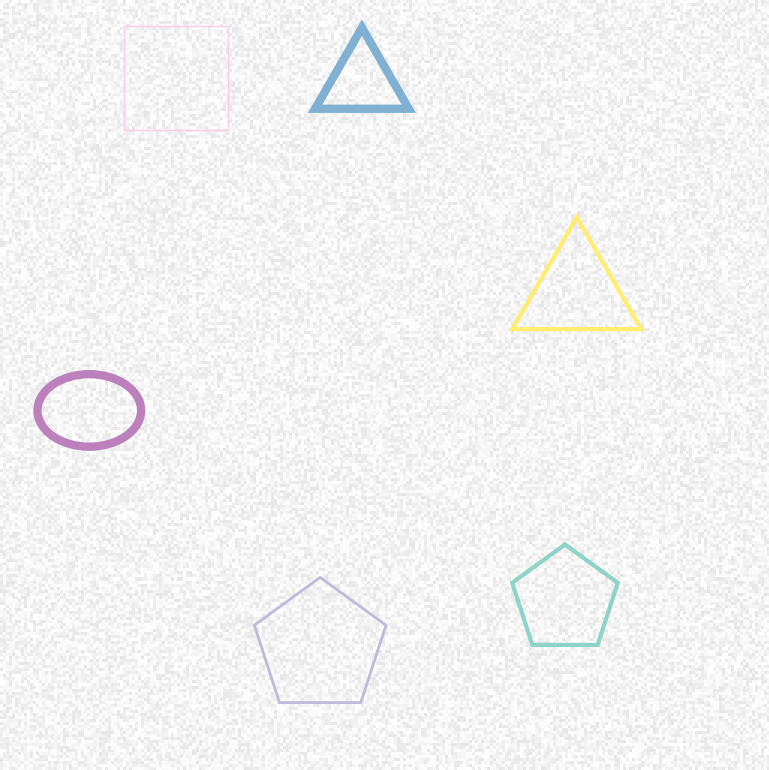[{"shape": "pentagon", "thickness": 1.5, "radius": 0.36, "center": [0.734, 0.221]}, {"shape": "pentagon", "thickness": 1, "radius": 0.45, "center": [0.416, 0.16]}, {"shape": "triangle", "thickness": 3, "radius": 0.35, "center": [0.47, 0.894]}, {"shape": "square", "thickness": 0.5, "radius": 0.34, "center": [0.229, 0.899]}, {"shape": "oval", "thickness": 3, "radius": 0.34, "center": [0.116, 0.467]}, {"shape": "triangle", "thickness": 1.5, "radius": 0.48, "center": [0.749, 0.621]}]